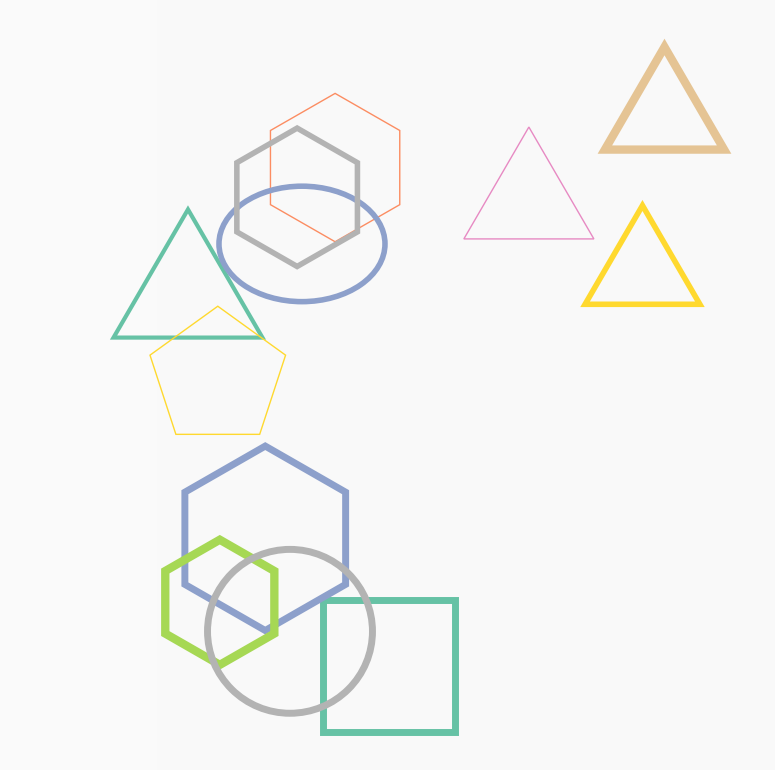[{"shape": "triangle", "thickness": 1.5, "radius": 0.55, "center": [0.243, 0.617]}, {"shape": "square", "thickness": 2.5, "radius": 0.43, "center": [0.502, 0.135]}, {"shape": "hexagon", "thickness": 0.5, "radius": 0.48, "center": [0.432, 0.782]}, {"shape": "hexagon", "thickness": 2.5, "radius": 0.6, "center": [0.342, 0.301]}, {"shape": "oval", "thickness": 2, "radius": 0.54, "center": [0.39, 0.683]}, {"shape": "triangle", "thickness": 0.5, "radius": 0.48, "center": [0.682, 0.738]}, {"shape": "hexagon", "thickness": 3, "radius": 0.41, "center": [0.284, 0.218]}, {"shape": "triangle", "thickness": 2, "radius": 0.43, "center": [0.829, 0.648]}, {"shape": "pentagon", "thickness": 0.5, "radius": 0.46, "center": [0.281, 0.51]}, {"shape": "triangle", "thickness": 3, "radius": 0.44, "center": [0.857, 0.85]}, {"shape": "circle", "thickness": 2.5, "radius": 0.53, "center": [0.374, 0.18]}, {"shape": "hexagon", "thickness": 2, "radius": 0.45, "center": [0.383, 0.744]}]